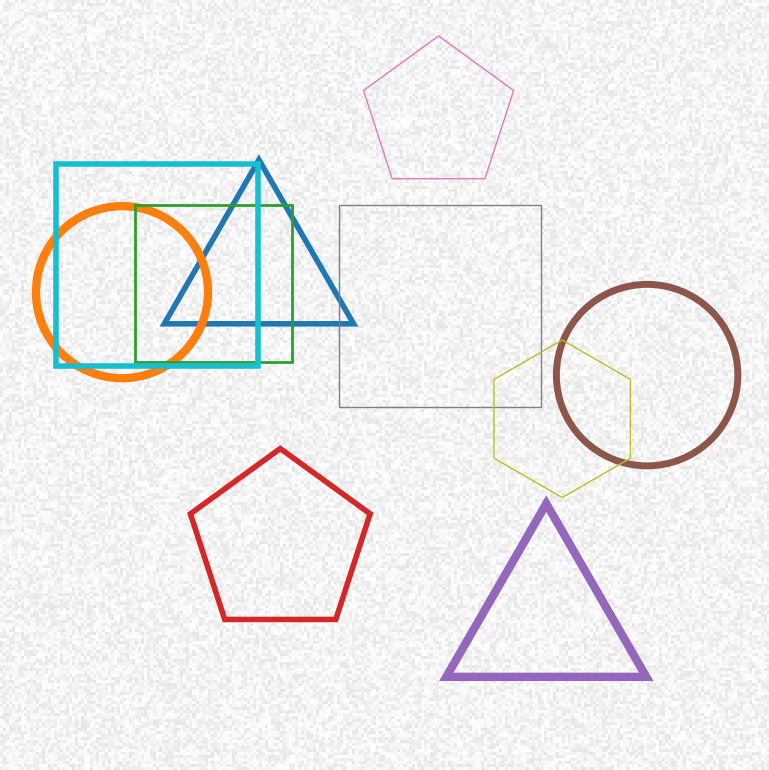[{"shape": "triangle", "thickness": 2, "radius": 0.71, "center": [0.336, 0.65]}, {"shape": "circle", "thickness": 3, "radius": 0.56, "center": [0.158, 0.621]}, {"shape": "square", "thickness": 1, "radius": 0.51, "center": [0.277, 0.632]}, {"shape": "pentagon", "thickness": 2, "radius": 0.61, "center": [0.364, 0.295]}, {"shape": "triangle", "thickness": 3, "radius": 0.75, "center": [0.709, 0.196]}, {"shape": "circle", "thickness": 2.5, "radius": 0.59, "center": [0.84, 0.513]}, {"shape": "pentagon", "thickness": 0.5, "radius": 0.51, "center": [0.57, 0.851]}, {"shape": "square", "thickness": 0.5, "radius": 0.66, "center": [0.572, 0.602]}, {"shape": "hexagon", "thickness": 0.5, "radius": 0.51, "center": [0.73, 0.456]}, {"shape": "square", "thickness": 2, "radius": 0.66, "center": [0.203, 0.656]}]